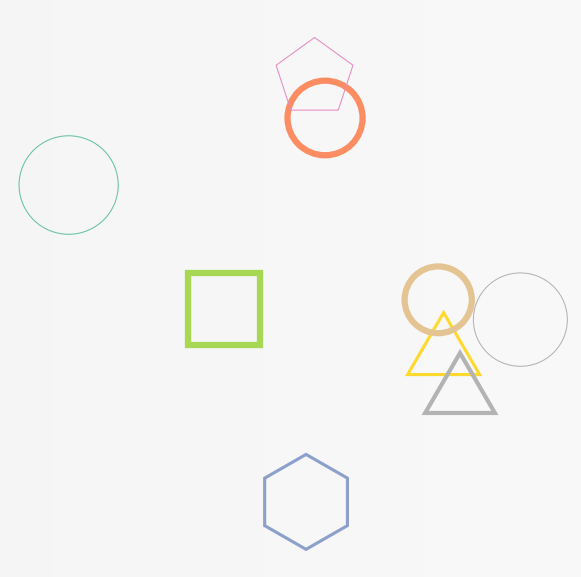[{"shape": "circle", "thickness": 0.5, "radius": 0.43, "center": [0.118, 0.679]}, {"shape": "circle", "thickness": 3, "radius": 0.32, "center": [0.559, 0.795]}, {"shape": "hexagon", "thickness": 1.5, "radius": 0.41, "center": [0.527, 0.13]}, {"shape": "pentagon", "thickness": 0.5, "radius": 0.35, "center": [0.541, 0.865]}, {"shape": "square", "thickness": 3, "radius": 0.31, "center": [0.385, 0.464]}, {"shape": "triangle", "thickness": 1.5, "radius": 0.36, "center": [0.763, 0.386]}, {"shape": "circle", "thickness": 3, "radius": 0.29, "center": [0.754, 0.48]}, {"shape": "circle", "thickness": 0.5, "radius": 0.4, "center": [0.895, 0.446]}, {"shape": "triangle", "thickness": 2, "radius": 0.35, "center": [0.791, 0.319]}]